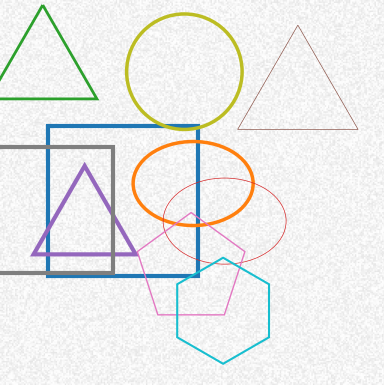[{"shape": "square", "thickness": 3, "radius": 0.97, "center": [0.32, 0.477]}, {"shape": "oval", "thickness": 2.5, "radius": 0.78, "center": [0.502, 0.523]}, {"shape": "triangle", "thickness": 2, "radius": 0.81, "center": [0.111, 0.824]}, {"shape": "oval", "thickness": 0.5, "radius": 0.8, "center": [0.583, 0.426]}, {"shape": "triangle", "thickness": 3, "radius": 0.77, "center": [0.22, 0.416]}, {"shape": "triangle", "thickness": 0.5, "radius": 0.9, "center": [0.774, 0.754]}, {"shape": "pentagon", "thickness": 1, "radius": 0.73, "center": [0.496, 0.301]}, {"shape": "square", "thickness": 3, "radius": 0.82, "center": [0.131, 0.455]}, {"shape": "circle", "thickness": 2.5, "radius": 0.75, "center": [0.479, 0.814]}, {"shape": "hexagon", "thickness": 1.5, "radius": 0.69, "center": [0.58, 0.193]}]